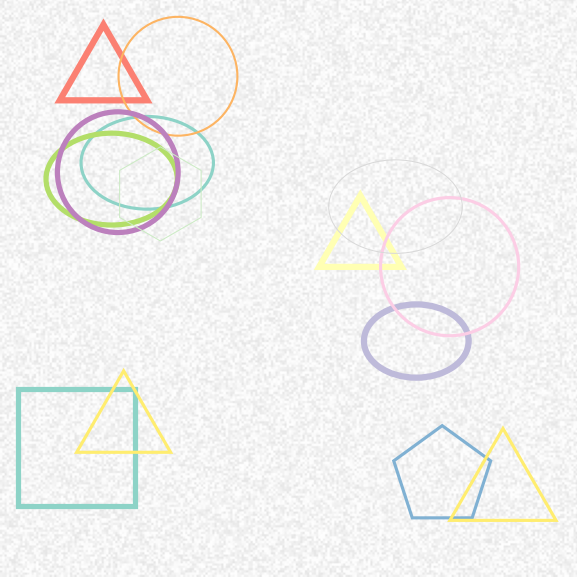[{"shape": "oval", "thickness": 1.5, "radius": 0.57, "center": [0.255, 0.717]}, {"shape": "square", "thickness": 2.5, "radius": 0.51, "center": [0.132, 0.224]}, {"shape": "triangle", "thickness": 3, "radius": 0.41, "center": [0.624, 0.578]}, {"shape": "oval", "thickness": 3, "radius": 0.45, "center": [0.721, 0.409]}, {"shape": "triangle", "thickness": 3, "radius": 0.44, "center": [0.179, 0.869]}, {"shape": "pentagon", "thickness": 1.5, "radius": 0.44, "center": [0.766, 0.174]}, {"shape": "circle", "thickness": 1, "radius": 0.51, "center": [0.308, 0.867]}, {"shape": "oval", "thickness": 2.5, "radius": 0.57, "center": [0.193, 0.689]}, {"shape": "circle", "thickness": 1.5, "radius": 0.6, "center": [0.779, 0.537]}, {"shape": "oval", "thickness": 0.5, "radius": 0.58, "center": [0.685, 0.641]}, {"shape": "circle", "thickness": 2.5, "radius": 0.52, "center": [0.204, 0.701]}, {"shape": "hexagon", "thickness": 0.5, "radius": 0.41, "center": [0.278, 0.663]}, {"shape": "triangle", "thickness": 1.5, "radius": 0.53, "center": [0.871, 0.151]}, {"shape": "triangle", "thickness": 1.5, "radius": 0.47, "center": [0.214, 0.263]}]